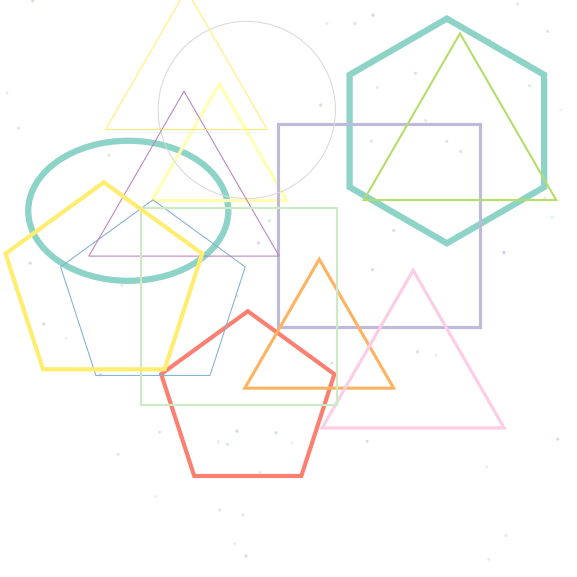[{"shape": "oval", "thickness": 3, "radius": 0.87, "center": [0.222, 0.634]}, {"shape": "hexagon", "thickness": 3, "radius": 0.97, "center": [0.774, 0.772]}, {"shape": "triangle", "thickness": 1.5, "radius": 0.67, "center": [0.38, 0.719]}, {"shape": "square", "thickness": 1.5, "radius": 0.88, "center": [0.656, 0.609]}, {"shape": "pentagon", "thickness": 2, "radius": 0.79, "center": [0.429, 0.303]}, {"shape": "pentagon", "thickness": 0.5, "radius": 0.84, "center": [0.265, 0.485]}, {"shape": "triangle", "thickness": 1.5, "radius": 0.74, "center": [0.553, 0.401]}, {"shape": "triangle", "thickness": 1, "radius": 0.96, "center": [0.797, 0.749]}, {"shape": "triangle", "thickness": 1.5, "radius": 0.91, "center": [0.715, 0.349]}, {"shape": "circle", "thickness": 0.5, "radius": 0.77, "center": [0.427, 0.809]}, {"shape": "triangle", "thickness": 0.5, "radius": 0.95, "center": [0.319, 0.651]}, {"shape": "square", "thickness": 1, "radius": 0.85, "center": [0.414, 0.469]}, {"shape": "pentagon", "thickness": 2, "radius": 0.9, "center": [0.18, 0.504]}, {"shape": "triangle", "thickness": 0.5, "radius": 0.81, "center": [0.323, 0.856]}]